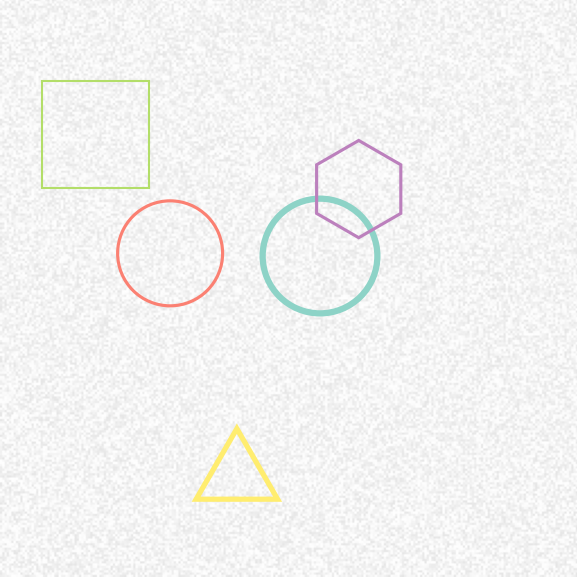[{"shape": "circle", "thickness": 3, "radius": 0.5, "center": [0.554, 0.556]}, {"shape": "circle", "thickness": 1.5, "radius": 0.45, "center": [0.295, 0.56]}, {"shape": "square", "thickness": 1, "radius": 0.46, "center": [0.166, 0.766]}, {"shape": "hexagon", "thickness": 1.5, "radius": 0.42, "center": [0.621, 0.672]}, {"shape": "triangle", "thickness": 2.5, "radius": 0.41, "center": [0.41, 0.175]}]